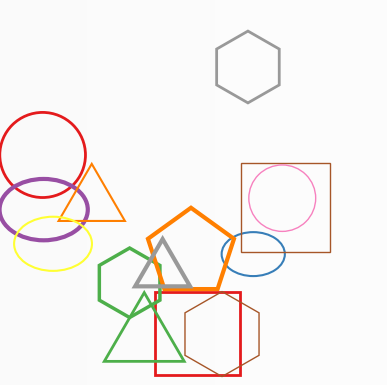[{"shape": "square", "thickness": 2, "radius": 0.54, "center": [0.51, 0.134]}, {"shape": "circle", "thickness": 2, "radius": 0.55, "center": [0.11, 0.597]}, {"shape": "oval", "thickness": 1.5, "radius": 0.41, "center": [0.654, 0.34]}, {"shape": "triangle", "thickness": 2, "radius": 0.6, "center": [0.372, 0.121]}, {"shape": "hexagon", "thickness": 2.5, "radius": 0.45, "center": [0.335, 0.265]}, {"shape": "oval", "thickness": 3, "radius": 0.57, "center": [0.113, 0.456]}, {"shape": "triangle", "thickness": 1.5, "radius": 0.49, "center": [0.237, 0.476]}, {"shape": "pentagon", "thickness": 3, "radius": 0.58, "center": [0.493, 0.344]}, {"shape": "oval", "thickness": 1.5, "radius": 0.5, "center": [0.137, 0.367]}, {"shape": "hexagon", "thickness": 1, "radius": 0.55, "center": [0.573, 0.132]}, {"shape": "square", "thickness": 1, "radius": 0.57, "center": [0.737, 0.461]}, {"shape": "circle", "thickness": 1, "radius": 0.43, "center": [0.728, 0.485]}, {"shape": "triangle", "thickness": 3, "radius": 0.41, "center": [0.42, 0.297]}, {"shape": "hexagon", "thickness": 2, "radius": 0.47, "center": [0.64, 0.826]}]